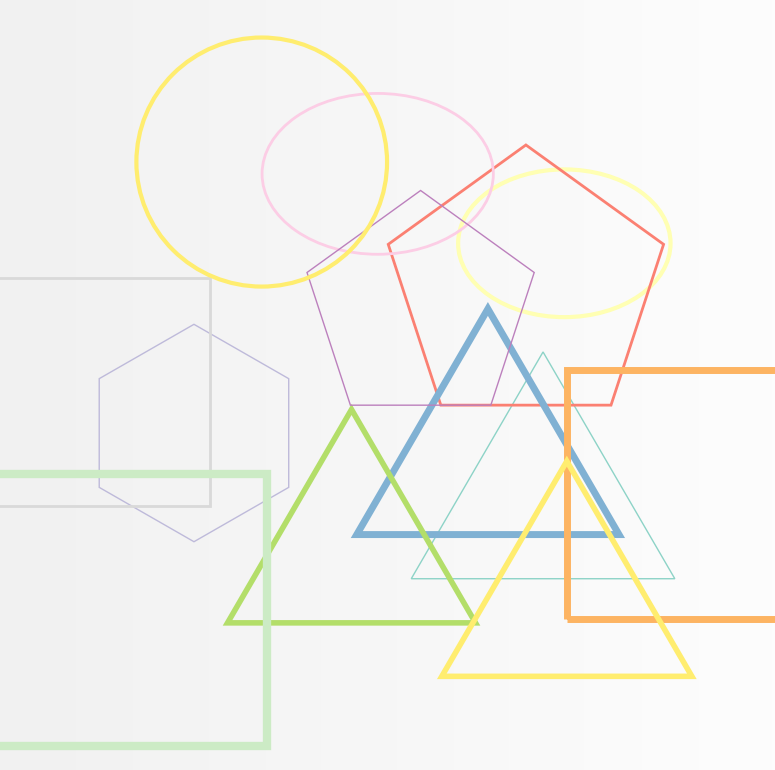[{"shape": "triangle", "thickness": 0.5, "radius": 0.98, "center": [0.701, 0.347]}, {"shape": "oval", "thickness": 1.5, "radius": 0.69, "center": [0.728, 0.684]}, {"shape": "hexagon", "thickness": 0.5, "radius": 0.71, "center": [0.25, 0.438]}, {"shape": "pentagon", "thickness": 1, "radius": 0.93, "center": [0.679, 0.625]}, {"shape": "triangle", "thickness": 2.5, "radius": 0.98, "center": [0.63, 0.403]}, {"shape": "square", "thickness": 2.5, "radius": 0.81, "center": [0.893, 0.358]}, {"shape": "triangle", "thickness": 2, "radius": 0.92, "center": [0.454, 0.283]}, {"shape": "oval", "thickness": 1, "radius": 0.75, "center": [0.487, 0.774]}, {"shape": "square", "thickness": 1, "radius": 0.74, "center": [0.122, 0.49]}, {"shape": "pentagon", "thickness": 0.5, "radius": 0.77, "center": [0.543, 0.598]}, {"shape": "square", "thickness": 3, "radius": 0.89, "center": [0.167, 0.208]}, {"shape": "circle", "thickness": 1.5, "radius": 0.81, "center": [0.338, 0.79]}, {"shape": "triangle", "thickness": 2, "radius": 0.93, "center": [0.731, 0.215]}]